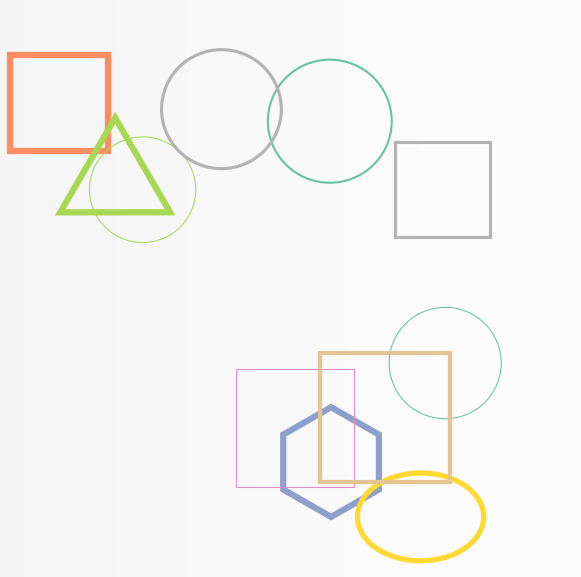[{"shape": "circle", "thickness": 1, "radius": 0.53, "center": [0.567, 0.789]}, {"shape": "circle", "thickness": 0.5, "radius": 0.48, "center": [0.766, 0.371]}, {"shape": "square", "thickness": 3, "radius": 0.42, "center": [0.101, 0.821]}, {"shape": "hexagon", "thickness": 3, "radius": 0.48, "center": [0.57, 0.199]}, {"shape": "square", "thickness": 0.5, "radius": 0.51, "center": [0.508, 0.258]}, {"shape": "triangle", "thickness": 3, "radius": 0.55, "center": [0.198, 0.686]}, {"shape": "circle", "thickness": 0.5, "radius": 0.46, "center": [0.245, 0.671]}, {"shape": "oval", "thickness": 2.5, "radius": 0.54, "center": [0.724, 0.104]}, {"shape": "square", "thickness": 2, "radius": 0.56, "center": [0.662, 0.276]}, {"shape": "square", "thickness": 1.5, "radius": 0.41, "center": [0.762, 0.671]}, {"shape": "circle", "thickness": 1.5, "radius": 0.52, "center": [0.381, 0.81]}]